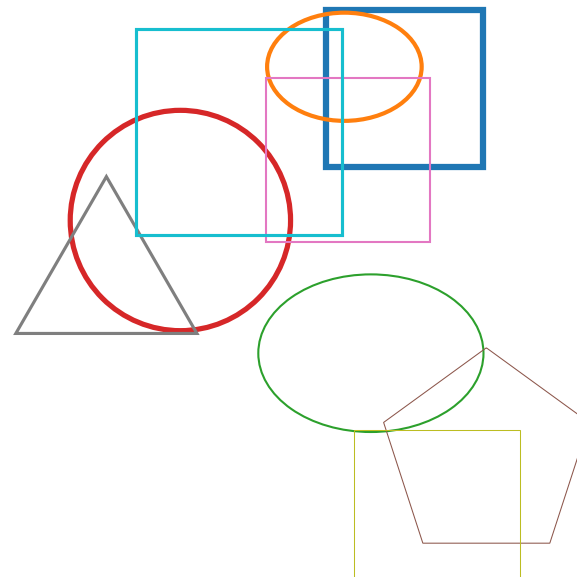[{"shape": "square", "thickness": 3, "radius": 0.68, "center": [0.7, 0.846]}, {"shape": "oval", "thickness": 2, "radius": 0.67, "center": [0.596, 0.884]}, {"shape": "oval", "thickness": 1, "radius": 0.97, "center": [0.642, 0.388]}, {"shape": "circle", "thickness": 2.5, "radius": 0.95, "center": [0.312, 0.617]}, {"shape": "pentagon", "thickness": 0.5, "radius": 0.94, "center": [0.842, 0.21]}, {"shape": "square", "thickness": 1, "radius": 0.71, "center": [0.603, 0.722]}, {"shape": "triangle", "thickness": 1.5, "radius": 0.91, "center": [0.184, 0.512]}, {"shape": "square", "thickness": 0.5, "radius": 0.72, "center": [0.756, 0.111]}, {"shape": "square", "thickness": 1.5, "radius": 0.89, "center": [0.414, 0.771]}]